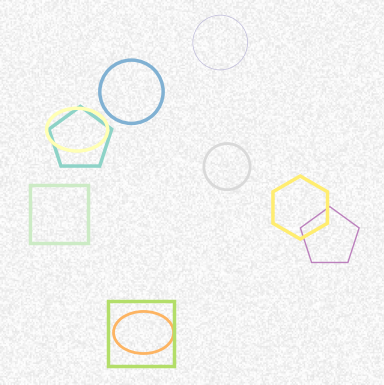[{"shape": "pentagon", "thickness": 2.5, "radius": 0.43, "center": [0.209, 0.638]}, {"shape": "oval", "thickness": 2.5, "radius": 0.4, "center": [0.2, 0.663]}, {"shape": "circle", "thickness": 0.5, "radius": 0.36, "center": [0.572, 0.89]}, {"shape": "circle", "thickness": 2.5, "radius": 0.41, "center": [0.341, 0.762]}, {"shape": "oval", "thickness": 2, "radius": 0.39, "center": [0.373, 0.136]}, {"shape": "square", "thickness": 2.5, "radius": 0.43, "center": [0.366, 0.134]}, {"shape": "circle", "thickness": 2, "radius": 0.3, "center": [0.59, 0.567]}, {"shape": "pentagon", "thickness": 1, "radius": 0.4, "center": [0.856, 0.383]}, {"shape": "square", "thickness": 2.5, "radius": 0.38, "center": [0.152, 0.445]}, {"shape": "hexagon", "thickness": 2.5, "radius": 0.41, "center": [0.78, 0.461]}]